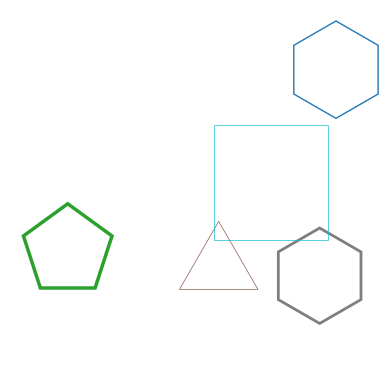[{"shape": "hexagon", "thickness": 1, "radius": 0.63, "center": [0.873, 0.819]}, {"shape": "pentagon", "thickness": 2.5, "radius": 0.6, "center": [0.176, 0.35]}, {"shape": "triangle", "thickness": 0.5, "radius": 0.59, "center": [0.568, 0.307]}, {"shape": "hexagon", "thickness": 2, "radius": 0.62, "center": [0.83, 0.284]}, {"shape": "square", "thickness": 0.5, "radius": 0.74, "center": [0.704, 0.526]}]